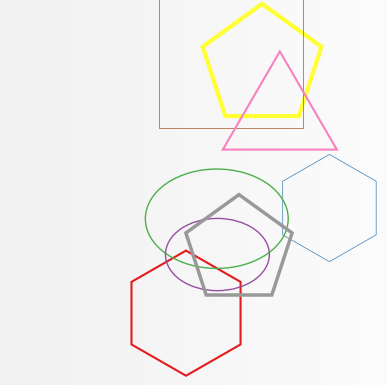[{"shape": "hexagon", "thickness": 1.5, "radius": 0.81, "center": [0.48, 0.187]}, {"shape": "hexagon", "thickness": 0.5, "radius": 0.7, "center": [0.85, 0.46]}, {"shape": "oval", "thickness": 1, "radius": 0.92, "center": [0.559, 0.432]}, {"shape": "oval", "thickness": 1, "radius": 0.67, "center": [0.561, 0.339]}, {"shape": "pentagon", "thickness": 3, "radius": 0.81, "center": [0.676, 0.829]}, {"shape": "square", "thickness": 0.5, "radius": 0.93, "center": [0.596, 0.854]}, {"shape": "triangle", "thickness": 1.5, "radius": 0.85, "center": [0.722, 0.696]}, {"shape": "pentagon", "thickness": 2.5, "radius": 0.72, "center": [0.617, 0.35]}]